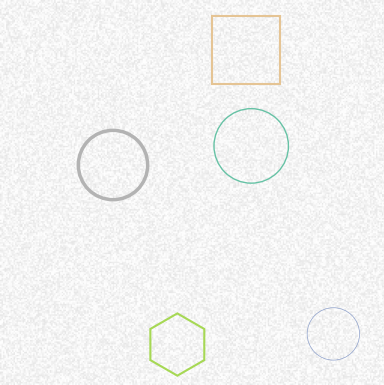[{"shape": "circle", "thickness": 1, "radius": 0.48, "center": [0.653, 0.621]}, {"shape": "circle", "thickness": 0.5, "radius": 0.34, "center": [0.866, 0.133]}, {"shape": "hexagon", "thickness": 1.5, "radius": 0.4, "center": [0.461, 0.105]}, {"shape": "square", "thickness": 1.5, "radius": 0.44, "center": [0.638, 0.87]}, {"shape": "circle", "thickness": 2.5, "radius": 0.45, "center": [0.294, 0.571]}]